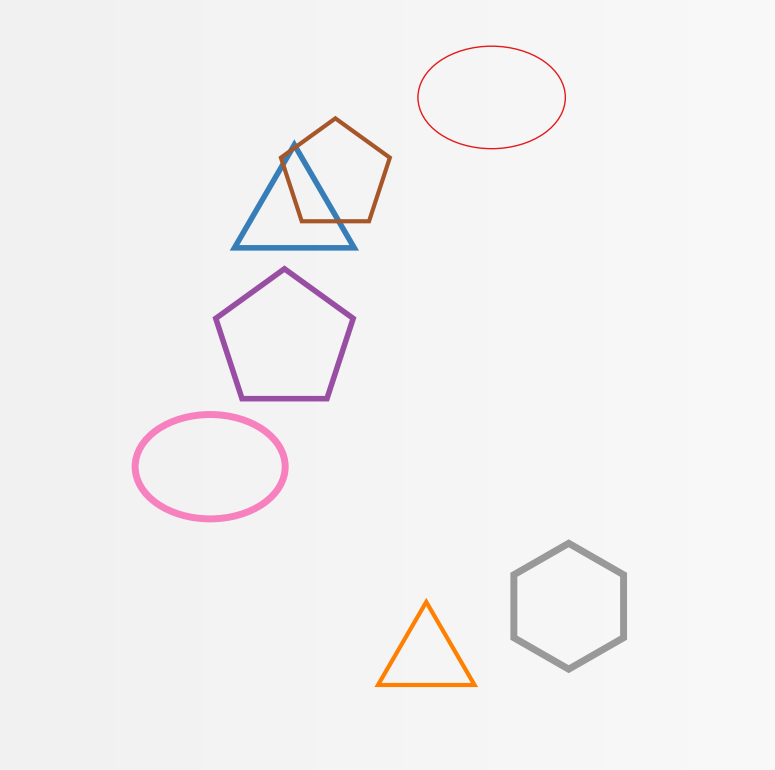[{"shape": "oval", "thickness": 0.5, "radius": 0.48, "center": [0.634, 0.873]}, {"shape": "triangle", "thickness": 2, "radius": 0.45, "center": [0.38, 0.723]}, {"shape": "pentagon", "thickness": 2, "radius": 0.47, "center": [0.367, 0.558]}, {"shape": "triangle", "thickness": 1.5, "radius": 0.36, "center": [0.55, 0.146]}, {"shape": "pentagon", "thickness": 1.5, "radius": 0.37, "center": [0.433, 0.772]}, {"shape": "oval", "thickness": 2.5, "radius": 0.48, "center": [0.271, 0.394]}, {"shape": "hexagon", "thickness": 2.5, "radius": 0.41, "center": [0.734, 0.213]}]